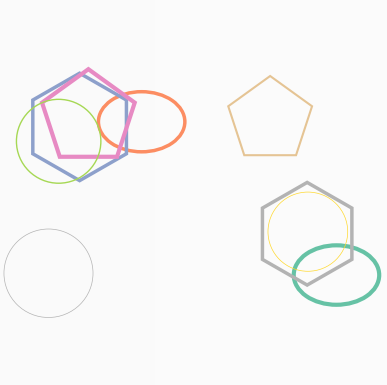[{"shape": "oval", "thickness": 3, "radius": 0.55, "center": [0.868, 0.286]}, {"shape": "oval", "thickness": 2.5, "radius": 0.56, "center": [0.366, 0.684]}, {"shape": "hexagon", "thickness": 2.5, "radius": 0.7, "center": [0.205, 0.67]}, {"shape": "pentagon", "thickness": 3, "radius": 0.63, "center": [0.228, 0.695]}, {"shape": "circle", "thickness": 1, "radius": 0.54, "center": [0.151, 0.633]}, {"shape": "circle", "thickness": 0.5, "radius": 0.51, "center": [0.794, 0.398]}, {"shape": "pentagon", "thickness": 1.5, "radius": 0.57, "center": [0.697, 0.689]}, {"shape": "circle", "thickness": 0.5, "radius": 0.57, "center": [0.125, 0.29]}, {"shape": "hexagon", "thickness": 2.5, "radius": 0.67, "center": [0.793, 0.393]}]